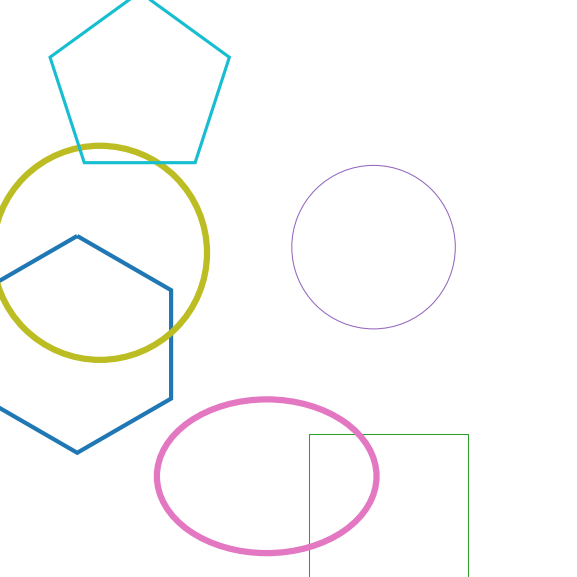[{"shape": "hexagon", "thickness": 2, "radius": 0.94, "center": [0.134, 0.403]}, {"shape": "square", "thickness": 0.5, "radius": 0.69, "center": [0.673, 0.11]}, {"shape": "circle", "thickness": 0.5, "radius": 0.71, "center": [0.647, 0.571]}, {"shape": "oval", "thickness": 3, "radius": 0.95, "center": [0.462, 0.174]}, {"shape": "circle", "thickness": 3, "radius": 0.93, "center": [0.173, 0.561]}, {"shape": "pentagon", "thickness": 1.5, "radius": 0.82, "center": [0.242, 0.85]}]